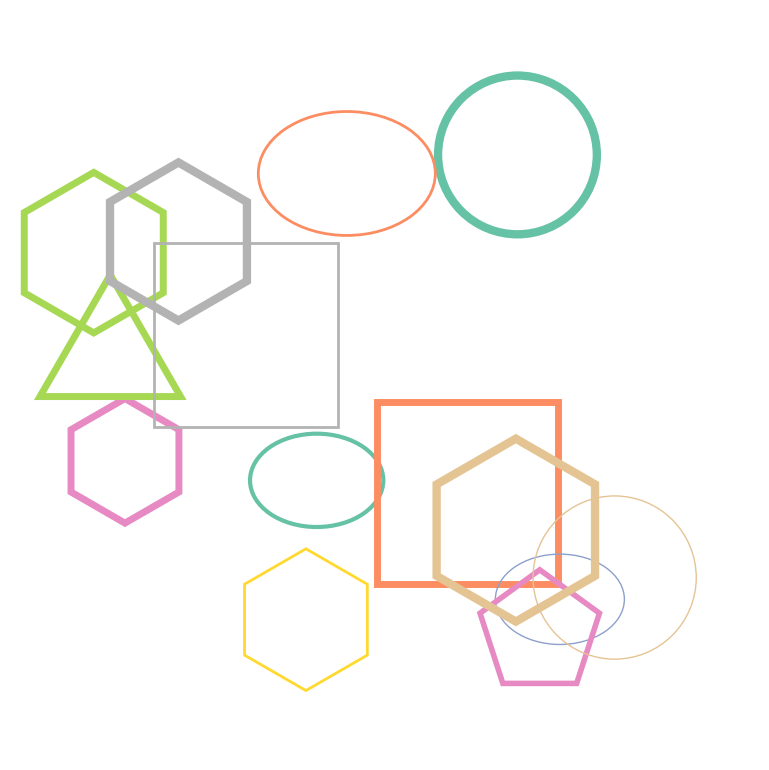[{"shape": "circle", "thickness": 3, "radius": 0.52, "center": [0.672, 0.799]}, {"shape": "oval", "thickness": 1.5, "radius": 0.43, "center": [0.411, 0.376]}, {"shape": "square", "thickness": 2.5, "radius": 0.59, "center": [0.608, 0.36]}, {"shape": "oval", "thickness": 1, "radius": 0.57, "center": [0.45, 0.775]}, {"shape": "oval", "thickness": 0.5, "radius": 0.42, "center": [0.727, 0.222]}, {"shape": "pentagon", "thickness": 2, "radius": 0.41, "center": [0.701, 0.178]}, {"shape": "hexagon", "thickness": 2.5, "radius": 0.4, "center": [0.162, 0.402]}, {"shape": "triangle", "thickness": 2.5, "radius": 0.53, "center": [0.143, 0.538]}, {"shape": "hexagon", "thickness": 2.5, "radius": 0.52, "center": [0.122, 0.672]}, {"shape": "hexagon", "thickness": 1, "radius": 0.46, "center": [0.397, 0.195]}, {"shape": "circle", "thickness": 0.5, "radius": 0.53, "center": [0.798, 0.25]}, {"shape": "hexagon", "thickness": 3, "radius": 0.59, "center": [0.67, 0.312]}, {"shape": "hexagon", "thickness": 3, "radius": 0.51, "center": [0.232, 0.686]}, {"shape": "square", "thickness": 1, "radius": 0.6, "center": [0.319, 0.565]}]